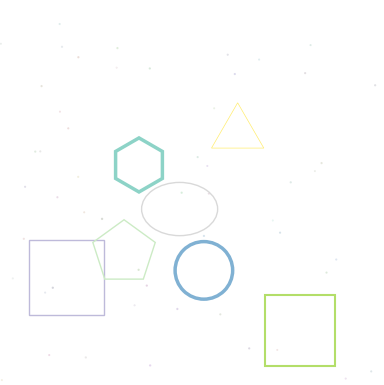[{"shape": "hexagon", "thickness": 2.5, "radius": 0.35, "center": [0.361, 0.572]}, {"shape": "square", "thickness": 1, "radius": 0.48, "center": [0.173, 0.279]}, {"shape": "circle", "thickness": 2.5, "radius": 0.37, "center": [0.53, 0.298]}, {"shape": "square", "thickness": 1.5, "radius": 0.46, "center": [0.779, 0.141]}, {"shape": "oval", "thickness": 1, "radius": 0.49, "center": [0.467, 0.457]}, {"shape": "pentagon", "thickness": 1, "radius": 0.43, "center": [0.322, 0.344]}, {"shape": "triangle", "thickness": 0.5, "radius": 0.39, "center": [0.617, 0.655]}]